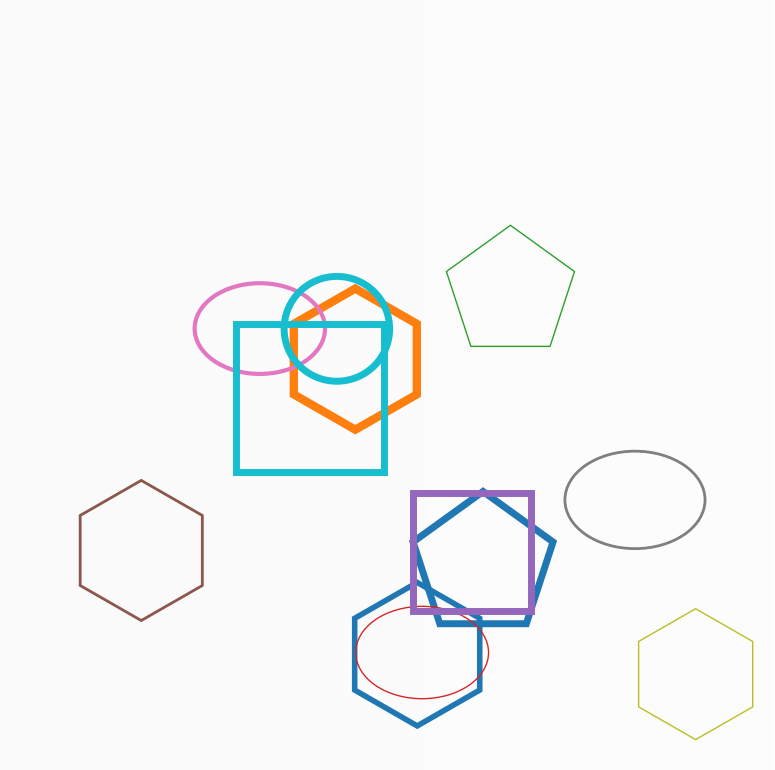[{"shape": "hexagon", "thickness": 2, "radius": 0.47, "center": [0.538, 0.15]}, {"shape": "pentagon", "thickness": 2.5, "radius": 0.47, "center": [0.623, 0.267]}, {"shape": "hexagon", "thickness": 3, "radius": 0.46, "center": [0.458, 0.534]}, {"shape": "pentagon", "thickness": 0.5, "radius": 0.43, "center": [0.659, 0.62]}, {"shape": "oval", "thickness": 0.5, "radius": 0.43, "center": [0.545, 0.153]}, {"shape": "square", "thickness": 2.5, "radius": 0.38, "center": [0.609, 0.283]}, {"shape": "hexagon", "thickness": 1, "radius": 0.45, "center": [0.182, 0.285]}, {"shape": "oval", "thickness": 1.5, "radius": 0.42, "center": [0.335, 0.573]}, {"shape": "oval", "thickness": 1, "radius": 0.45, "center": [0.819, 0.351]}, {"shape": "hexagon", "thickness": 0.5, "radius": 0.42, "center": [0.898, 0.124]}, {"shape": "circle", "thickness": 2.5, "radius": 0.34, "center": [0.435, 0.573]}, {"shape": "square", "thickness": 2.5, "radius": 0.48, "center": [0.4, 0.483]}]